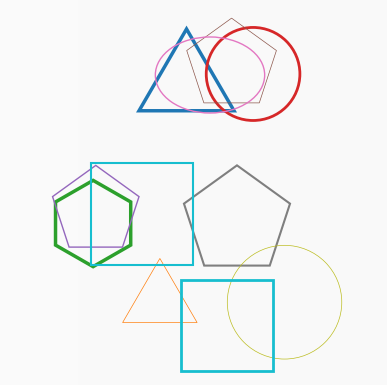[{"shape": "triangle", "thickness": 2.5, "radius": 0.71, "center": [0.481, 0.783]}, {"shape": "triangle", "thickness": 0.5, "radius": 0.56, "center": [0.413, 0.218]}, {"shape": "hexagon", "thickness": 2.5, "radius": 0.56, "center": [0.24, 0.419]}, {"shape": "circle", "thickness": 2, "radius": 0.6, "center": [0.653, 0.808]}, {"shape": "pentagon", "thickness": 1, "radius": 0.59, "center": [0.247, 0.453]}, {"shape": "pentagon", "thickness": 0.5, "radius": 0.61, "center": [0.598, 0.831]}, {"shape": "oval", "thickness": 1, "radius": 0.71, "center": [0.542, 0.805]}, {"shape": "pentagon", "thickness": 1.5, "radius": 0.72, "center": [0.612, 0.427]}, {"shape": "circle", "thickness": 0.5, "radius": 0.74, "center": [0.734, 0.215]}, {"shape": "square", "thickness": 2, "radius": 0.59, "center": [0.585, 0.154]}, {"shape": "square", "thickness": 1.5, "radius": 0.66, "center": [0.367, 0.444]}]